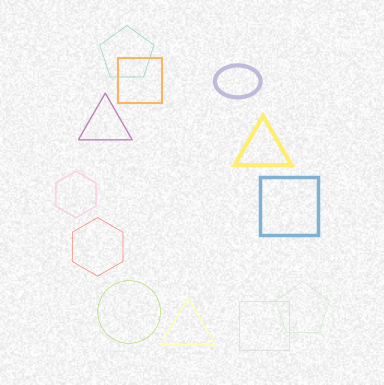[{"shape": "pentagon", "thickness": 0.5, "radius": 0.37, "center": [0.33, 0.86]}, {"shape": "triangle", "thickness": 1, "radius": 0.41, "center": [0.489, 0.146]}, {"shape": "oval", "thickness": 3, "radius": 0.3, "center": [0.618, 0.789]}, {"shape": "hexagon", "thickness": 0.5, "radius": 0.38, "center": [0.254, 0.359]}, {"shape": "square", "thickness": 2.5, "radius": 0.38, "center": [0.75, 0.465]}, {"shape": "square", "thickness": 1.5, "radius": 0.29, "center": [0.364, 0.791]}, {"shape": "circle", "thickness": 0.5, "radius": 0.41, "center": [0.335, 0.19]}, {"shape": "hexagon", "thickness": 1, "radius": 0.3, "center": [0.197, 0.495]}, {"shape": "square", "thickness": 0.5, "radius": 0.32, "center": [0.686, 0.155]}, {"shape": "triangle", "thickness": 1, "radius": 0.4, "center": [0.273, 0.677]}, {"shape": "pentagon", "thickness": 0.5, "radius": 0.37, "center": [0.786, 0.196]}, {"shape": "triangle", "thickness": 3, "radius": 0.43, "center": [0.683, 0.614]}]